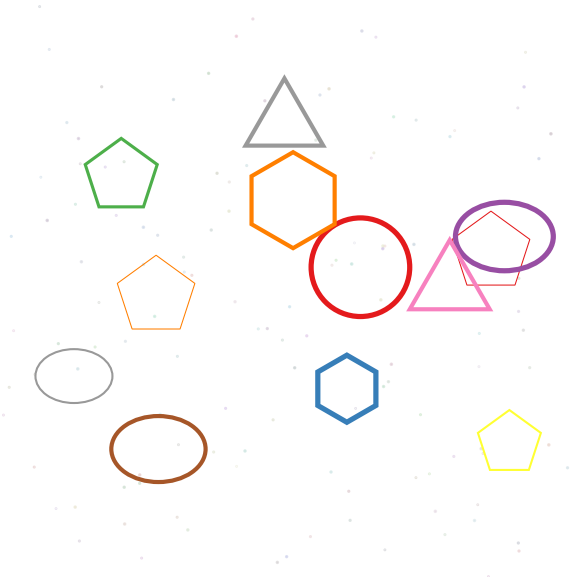[{"shape": "pentagon", "thickness": 0.5, "radius": 0.35, "center": [0.85, 0.563]}, {"shape": "circle", "thickness": 2.5, "radius": 0.43, "center": [0.624, 0.536]}, {"shape": "hexagon", "thickness": 2.5, "radius": 0.29, "center": [0.601, 0.326]}, {"shape": "pentagon", "thickness": 1.5, "radius": 0.33, "center": [0.21, 0.694]}, {"shape": "oval", "thickness": 2.5, "radius": 0.42, "center": [0.873, 0.59]}, {"shape": "hexagon", "thickness": 2, "radius": 0.42, "center": [0.508, 0.652]}, {"shape": "pentagon", "thickness": 0.5, "radius": 0.35, "center": [0.27, 0.487]}, {"shape": "pentagon", "thickness": 1, "radius": 0.29, "center": [0.882, 0.232]}, {"shape": "oval", "thickness": 2, "radius": 0.41, "center": [0.274, 0.222]}, {"shape": "triangle", "thickness": 2, "radius": 0.4, "center": [0.779, 0.504]}, {"shape": "triangle", "thickness": 2, "radius": 0.39, "center": [0.493, 0.786]}, {"shape": "oval", "thickness": 1, "radius": 0.33, "center": [0.128, 0.348]}]